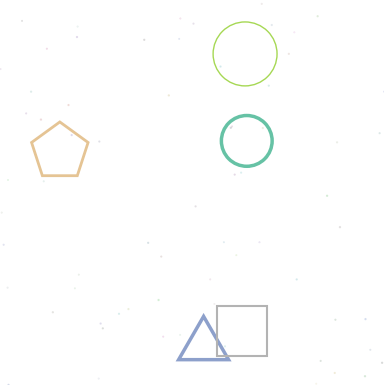[{"shape": "circle", "thickness": 2.5, "radius": 0.33, "center": [0.641, 0.634]}, {"shape": "triangle", "thickness": 2.5, "radius": 0.37, "center": [0.529, 0.103]}, {"shape": "circle", "thickness": 1, "radius": 0.42, "center": [0.637, 0.86]}, {"shape": "pentagon", "thickness": 2, "radius": 0.39, "center": [0.155, 0.606]}, {"shape": "square", "thickness": 1.5, "radius": 0.32, "center": [0.628, 0.141]}]